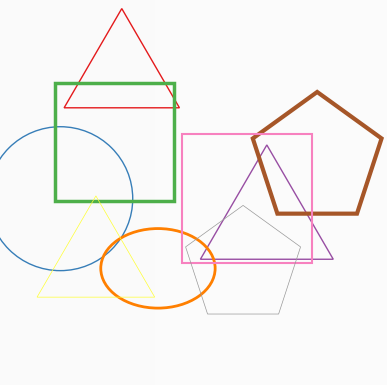[{"shape": "triangle", "thickness": 1, "radius": 0.86, "center": [0.314, 0.806]}, {"shape": "circle", "thickness": 1, "radius": 0.93, "center": [0.156, 0.484]}, {"shape": "square", "thickness": 2.5, "radius": 0.77, "center": [0.295, 0.632]}, {"shape": "triangle", "thickness": 1, "radius": 0.99, "center": [0.689, 0.426]}, {"shape": "oval", "thickness": 2, "radius": 0.74, "center": [0.408, 0.303]}, {"shape": "triangle", "thickness": 0.5, "radius": 0.88, "center": [0.247, 0.316]}, {"shape": "pentagon", "thickness": 3, "radius": 0.87, "center": [0.819, 0.586]}, {"shape": "square", "thickness": 1.5, "radius": 0.84, "center": [0.637, 0.485]}, {"shape": "pentagon", "thickness": 0.5, "radius": 0.78, "center": [0.627, 0.311]}]